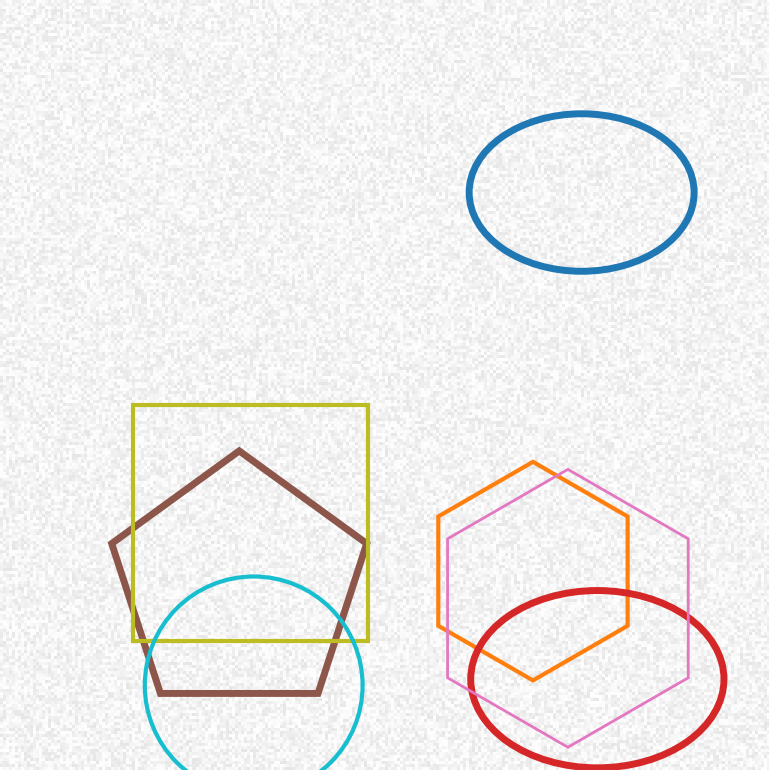[{"shape": "oval", "thickness": 2.5, "radius": 0.73, "center": [0.755, 0.75]}, {"shape": "hexagon", "thickness": 1.5, "radius": 0.71, "center": [0.692, 0.258]}, {"shape": "oval", "thickness": 2.5, "radius": 0.82, "center": [0.776, 0.118]}, {"shape": "pentagon", "thickness": 2.5, "radius": 0.87, "center": [0.311, 0.24]}, {"shape": "hexagon", "thickness": 1, "radius": 0.9, "center": [0.738, 0.21]}, {"shape": "square", "thickness": 1.5, "radius": 0.77, "center": [0.325, 0.321]}, {"shape": "circle", "thickness": 1.5, "radius": 0.71, "center": [0.329, 0.11]}]